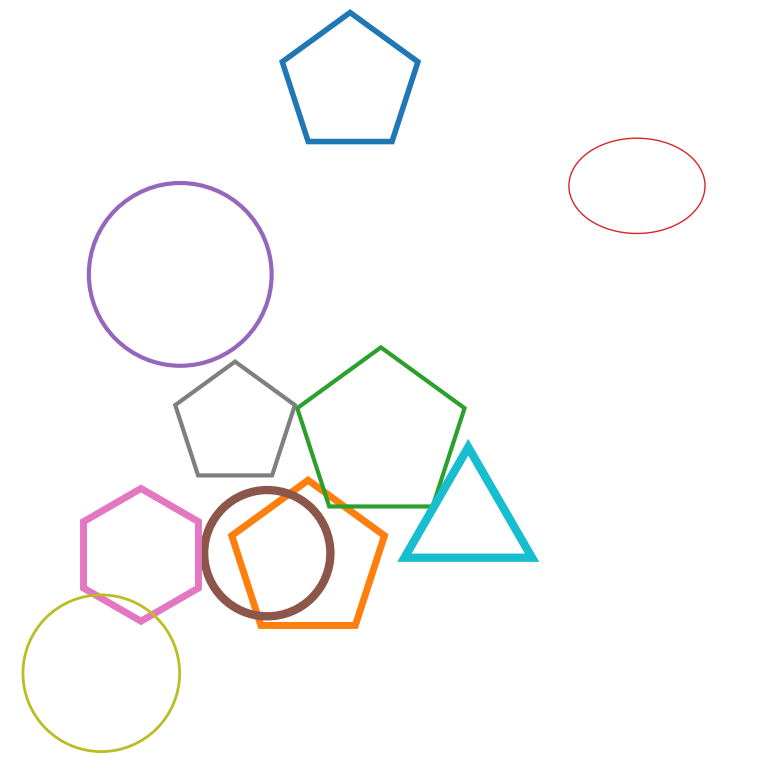[{"shape": "pentagon", "thickness": 2, "radius": 0.46, "center": [0.455, 0.891]}, {"shape": "pentagon", "thickness": 2.5, "radius": 0.52, "center": [0.4, 0.272]}, {"shape": "pentagon", "thickness": 1.5, "radius": 0.57, "center": [0.495, 0.435]}, {"shape": "oval", "thickness": 0.5, "radius": 0.44, "center": [0.827, 0.759]}, {"shape": "circle", "thickness": 1.5, "radius": 0.59, "center": [0.234, 0.644]}, {"shape": "circle", "thickness": 3, "radius": 0.41, "center": [0.347, 0.282]}, {"shape": "hexagon", "thickness": 2.5, "radius": 0.43, "center": [0.183, 0.279]}, {"shape": "pentagon", "thickness": 1.5, "radius": 0.41, "center": [0.305, 0.449]}, {"shape": "circle", "thickness": 1, "radius": 0.51, "center": [0.132, 0.126]}, {"shape": "triangle", "thickness": 3, "radius": 0.48, "center": [0.608, 0.324]}]